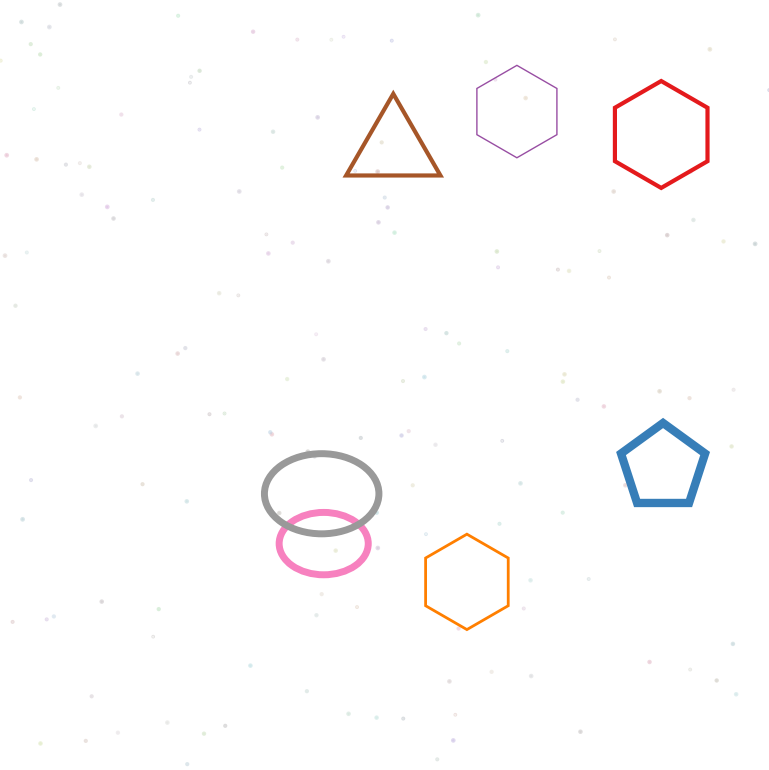[{"shape": "hexagon", "thickness": 1.5, "radius": 0.35, "center": [0.859, 0.825]}, {"shape": "pentagon", "thickness": 3, "radius": 0.29, "center": [0.861, 0.393]}, {"shape": "hexagon", "thickness": 0.5, "radius": 0.3, "center": [0.671, 0.855]}, {"shape": "hexagon", "thickness": 1, "radius": 0.31, "center": [0.606, 0.244]}, {"shape": "triangle", "thickness": 1.5, "radius": 0.35, "center": [0.511, 0.807]}, {"shape": "oval", "thickness": 2.5, "radius": 0.29, "center": [0.42, 0.294]}, {"shape": "oval", "thickness": 2.5, "radius": 0.37, "center": [0.418, 0.359]}]